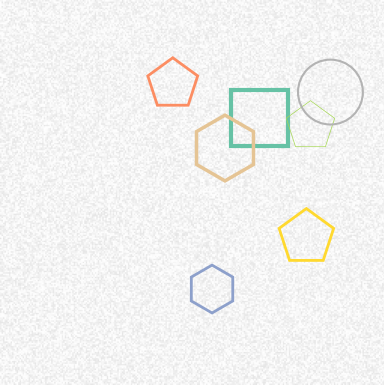[{"shape": "square", "thickness": 3, "radius": 0.37, "center": [0.675, 0.693]}, {"shape": "pentagon", "thickness": 2, "radius": 0.34, "center": [0.449, 0.782]}, {"shape": "hexagon", "thickness": 2, "radius": 0.31, "center": [0.551, 0.249]}, {"shape": "pentagon", "thickness": 0.5, "radius": 0.33, "center": [0.806, 0.672]}, {"shape": "pentagon", "thickness": 2, "radius": 0.37, "center": [0.796, 0.384]}, {"shape": "hexagon", "thickness": 2.5, "radius": 0.43, "center": [0.584, 0.616]}, {"shape": "circle", "thickness": 1.5, "radius": 0.42, "center": [0.858, 0.761]}]